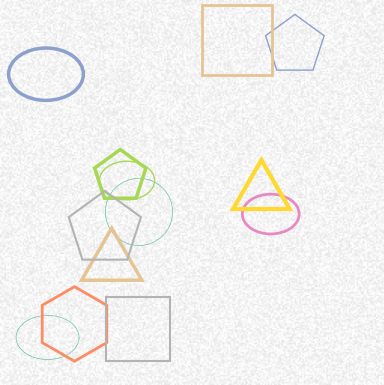[{"shape": "circle", "thickness": 0.5, "radius": 0.44, "center": [0.361, 0.45]}, {"shape": "oval", "thickness": 0.5, "radius": 0.41, "center": [0.124, 0.123]}, {"shape": "hexagon", "thickness": 2, "radius": 0.48, "center": [0.194, 0.159]}, {"shape": "oval", "thickness": 2.5, "radius": 0.49, "center": [0.119, 0.807]}, {"shape": "pentagon", "thickness": 1, "radius": 0.4, "center": [0.766, 0.883]}, {"shape": "oval", "thickness": 2, "radius": 0.37, "center": [0.703, 0.444]}, {"shape": "oval", "thickness": 1, "radius": 0.36, "center": [0.33, 0.531]}, {"shape": "pentagon", "thickness": 2.5, "radius": 0.35, "center": [0.312, 0.542]}, {"shape": "triangle", "thickness": 3, "radius": 0.42, "center": [0.679, 0.5]}, {"shape": "square", "thickness": 2, "radius": 0.45, "center": [0.614, 0.896]}, {"shape": "triangle", "thickness": 2.5, "radius": 0.45, "center": [0.29, 0.317]}, {"shape": "square", "thickness": 1.5, "radius": 0.42, "center": [0.357, 0.146]}, {"shape": "pentagon", "thickness": 1.5, "radius": 0.49, "center": [0.272, 0.405]}]